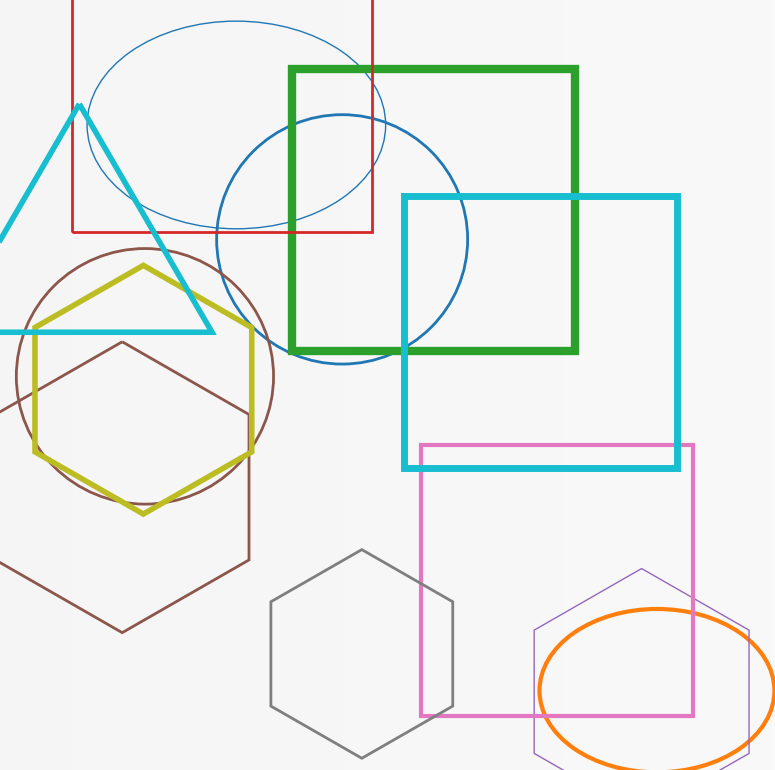[{"shape": "oval", "thickness": 0.5, "radius": 0.96, "center": [0.305, 0.838]}, {"shape": "circle", "thickness": 1, "radius": 0.81, "center": [0.441, 0.689]}, {"shape": "oval", "thickness": 1.5, "radius": 0.76, "center": [0.848, 0.103]}, {"shape": "square", "thickness": 3, "radius": 0.91, "center": [0.56, 0.727]}, {"shape": "square", "thickness": 1, "radius": 0.97, "center": [0.286, 0.892]}, {"shape": "hexagon", "thickness": 0.5, "radius": 0.8, "center": [0.828, 0.102]}, {"shape": "hexagon", "thickness": 1, "radius": 0.94, "center": [0.158, 0.367]}, {"shape": "circle", "thickness": 1, "radius": 0.83, "center": [0.187, 0.511]}, {"shape": "square", "thickness": 1.5, "radius": 0.88, "center": [0.719, 0.246]}, {"shape": "hexagon", "thickness": 1, "radius": 0.68, "center": [0.467, 0.151]}, {"shape": "hexagon", "thickness": 2, "radius": 0.81, "center": [0.185, 0.494]}, {"shape": "square", "thickness": 2.5, "radius": 0.88, "center": [0.697, 0.569]}, {"shape": "triangle", "thickness": 2, "radius": 0.99, "center": [0.102, 0.667]}]